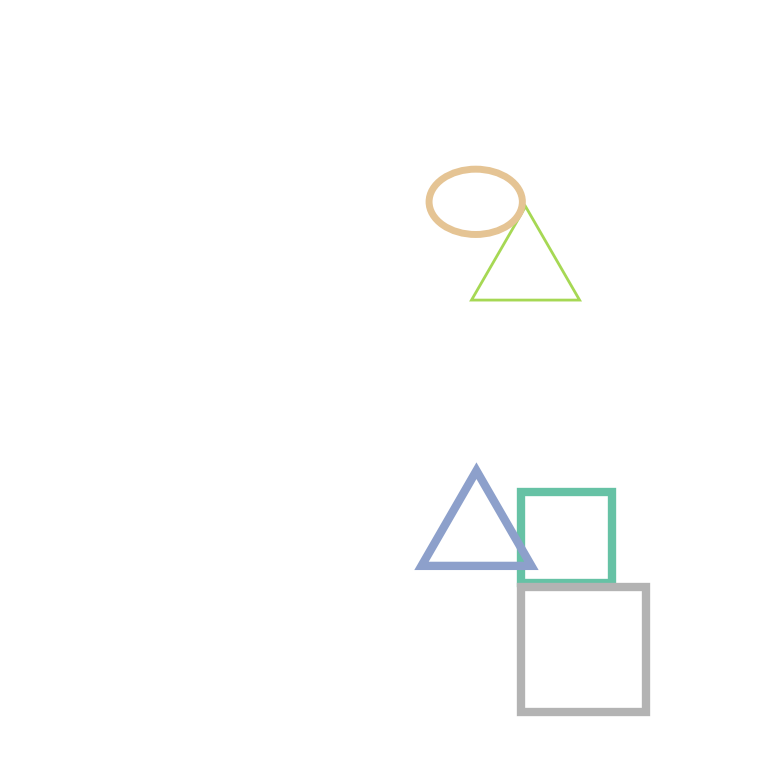[{"shape": "square", "thickness": 3, "radius": 0.3, "center": [0.735, 0.302]}, {"shape": "triangle", "thickness": 3, "radius": 0.41, "center": [0.619, 0.306]}, {"shape": "triangle", "thickness": 1, "radius": 0.41, "center": [0.683, 0.651]}, {"shape": "oval", "thickness": 2.5, "radius": 0.3, "center": [0.618, 0.738]}, {"shape": "square", "thickness": 3, "radius": 0.41, "center": [0.758, 0.156]}]